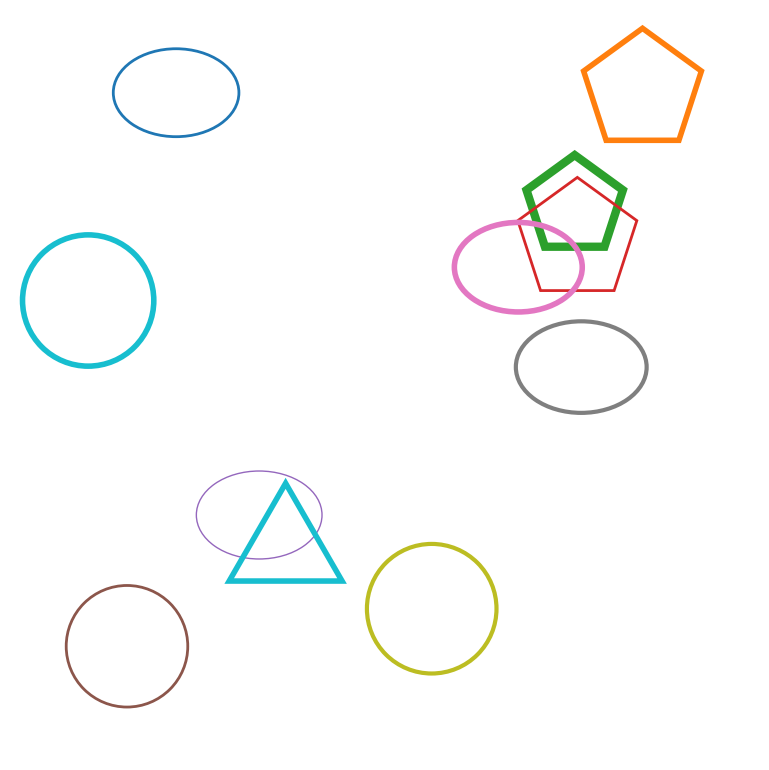[{"shape": "oval", "thickness": 1, "radius": 0.41, "center": [0.229, 0.88]}, {"shape": "pentagon", "thickness": 2, "radius": 0.4, "center": [0.834, 0.883]}, {"shape": "pentagon", "thickness": 3, "radius": 0.33, "center": [0.746, 0.733]}, {"shape": "pentagon", "thickness": 1, "radius": 0.41, "center": [0.75, 0.688]}, {"shape": "oval", "thickness": 0.5, "radius": 0.41, "center": [0.337, 0.331]}, {"shape": "circle", "thickness": 1, "radius": 0.39, "center": [0.165, 0.161]}, {"shape": "oval", "thickness": 2, "radius": 0.42, "center": [0.673, 0.653]}, {"shape": "oval", "thickness": 1.5, "radius": 0.42, "center": [0.755, 0.523]}, {"shape": "circle", "thickness": 1.5, "radius": 0.42, "center": [0.561, 0.209]}, {"shape": "circle", "thickness": 2, "radius": 0.43, "center": [0.114, 0.61]}, {"shape": "triangle", "thickness": 2, "radius": 0.42, "center": [0.371, 0.288]}]